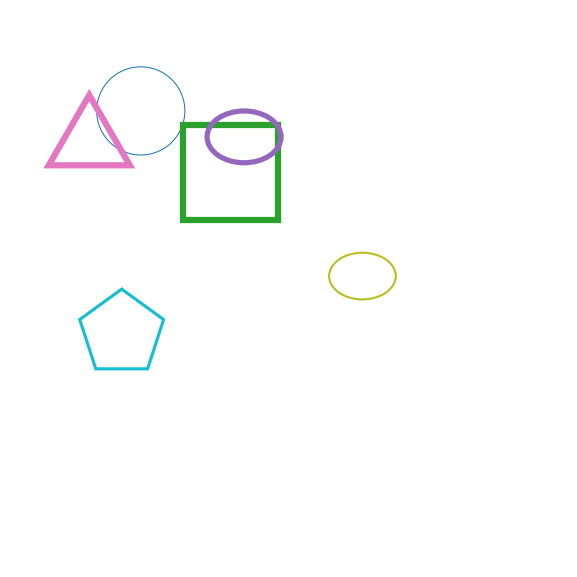[{"shape": "circle", "thickness": 0.5, "radius": 0.38, "center": [0.244, 0.807]}, {"shape": "square", "thickness": 3, "radius": 0.41, "center": [0.4, 0.7]}, {"shape": "oval", "thickness": 2.5, "radius": 0.32, "center": [0.423, 0.762]}, {"shape": "triangle", "thickness": 3, "radius": 0.41, "center": [0.155, 0.753]}, {"shape": "oval", "thickness": 1, "radius": 0.29, "center": [0.628, 0.521]}, {"shape": "pentagon", "thickness": 1.5, "radius": 0.38, "center": [0.211, 0.422]}]